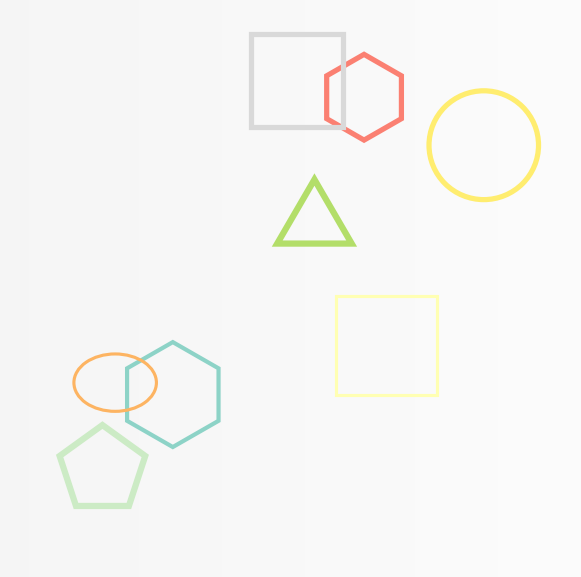[{"shape": "hexagon", "thickness": 2, "radius": 0.45, "center": [0.297, 0.316]}, {"shape": "square", "thickness": 1.5, "radius": 0.43, "center": [0.665, 0.401]}, {"shape": "hexagon", "thickness": 2.5, "radius": 0.37, "center": [0.626, 0.831]}, {"shape": "oval", "thickness": 1.5, "radius": 0.35, "center": [0.198, 0.337]}, {"shape": "triangle", "thickness": 3, "radius": 0.37, "center": [0.541, 0.614]}, {"shape": "square", "thickness": 2.5, "radius": 0.4, "center": [0.511, 0.86]}, {"shape": "pentagon", "thickness": 3, "radius": 0.39, "center": [0.176, 0.186]}, {"shape": "circle", "thickness": 2.5, "radius": 0.47, "center": [0.832, 0.748]}]